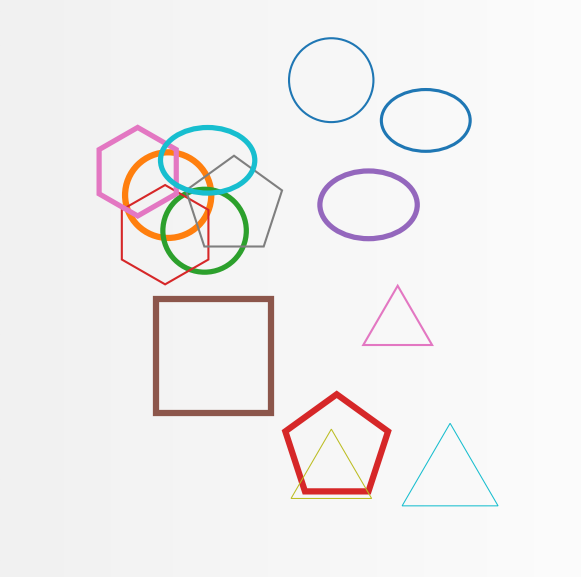[{"shape": "oval", "thickness": 1.5, "radius": 0.38, "center": [0.732, 0.791]}, {"shape": "circle", "thickness": 1, "radius": 0.36, "center": [0.57, 0.86]}, {"shape": "circle", "thickness": 3, "radius": 0.37, "center": [0.289, 0.661]}, {"shape": "circle", "thickness": 2.5, "radius": 0.36, "center": [0.352, 0.6]}, {"shape": "pentagon", "thickness": 3, "radius": 0.46, "center": [0.579, 0.223]}, {"shape": "hexagon", "thickness": 1, "radius": 0.43, "center": [0.284, 0.593]}, {"shape": "oval", "thickness": 2.5, "radius": 0.42, "center": [0.634, 0.644]}, {"shape": "square", "thickness": 3, "radius": 0.49, "center": [0.367, 0.382]}, {"shape": "hexagon", "thickness": 2.5, "radius": 0.38, "center": [0.237, 0.702]}, {"shape": "triangle", "thickness": 1, "radius": 0.34, "center": [0.684, 0.436]}, {"shape": "pentagon", "thickness": 1, "radius": 0.43, "center": [0.403, 0.643]}, {"shape": "triangle", "thickness": 0.5, "radius": 0.4, "center": [0.57, 0.176]}, {"shape": "triangle", "thickness": 0.5, "radius": 0.48, "center": [0.774, 0.171]}, {"shape": "oval", "thickness": 2.5, "radius": 0.41, "center": [0.357, 0.722]}]